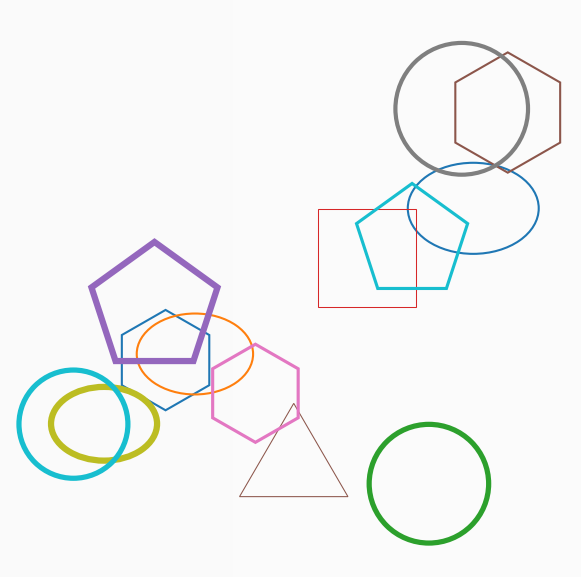[{"shape": "oval", "thickness": 1, "radius": 0.56, "center": [0.814, 0.638]}, {"shape": "hexagon", "thickness": 1, "radius": 0.43, "center": [0.285, 0.376]}, {"shape": "oval", "thickness": 1, "radius": 0.5, "center": [0.335, 0.386]}, {"shape": "circle", "thickness": 2.5, "radius": 0.51, "center": [0.738, 0.162]}, {"shape": "square", "thickness": 0.5, "radius": 0.42, "center": [0.631, 0.552]}, {"shape": "pentagon", "thickness": 3, "radius": 0.57, "center": [0.266, 0.466]}, {"shape": "hexagon", "thickness": 1, "radius": 0.52, "center": [0.874, 0.804]}, {"shape": "triangle", "thickness": 0.5, "radius": 0.54, "center": [0.505, 0.193]}, {"shape": "hexagon", "thickness": 1.5, "radius": 0.42, "center": [0.439, 0.318]}, {"shape": "circle", "thickness": 2, "radius": 0.57, "center": [0.794, 0.811]}, {"shape": "oval", "thickness": 3, "radius": 0.46, "center": [0.179, 0.265]}, {"shape": "pentagon", "thickness": 1.5, "radius": 0.5, "center": [0.709, 0.581]}, {"shape": "circle", "thickness": 2.5, "radius": 0.47, "center": [0.126, 0.265]}]